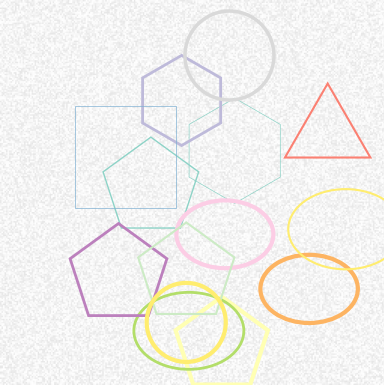[{"shape": "pentagon", "thickness": 1, "radius": 0.65, "center": [0.392, 0.513]}, {"shape": "hexagon", "thickness": 0.5, "radius": 0.68, "center": [0.61, 0.608]}, {"shape": "pentagon", "thickness": 3, "radius": 0.63, "center": [0.576, 0.103]}, {"shape": "hexagon", "thickness": 2, "radius": 0.59, "center": [0.472, 0.739]}, {"shape": "triangle", "thickness": 1.5, "radius": 0.64, "center": [0.851, 0.655]}, {"shape": "square", "thickness": 0.5, "radius": 0.66, "center": [0.326, 0.592]}, {"shape": "oval", "thickness": 3, "radius": 0.63, "center": [0.803, 0.25]}, {"shape": "oval", "thickness": 2, "radius": 0.71, "center": [0.491, 0.141]}, {"shape": "oval", "thickness": 3, "radius": 0.63, "center": [0.584, 0.391]}, {"shape": "circle", "thickness": 2.5, "radius": 0.58, "center": [0.596, 0.856]}, {"shape": "pentagon", "thickness": 2, "radius": 0.66, "center": [0.308, 0.287]}, {"shape": "pentagon", "thickness": 1.5, "radius": 0.66, "center": [0.484, 0.291]}, {"shape": "circle", "thickness": 3, "radius": 0.51, "center": [0.484, 0.163]}, {"shape": "oval", "thickness": 1.5, "radius": 0.74, "center": [0.898, 0.405]}]